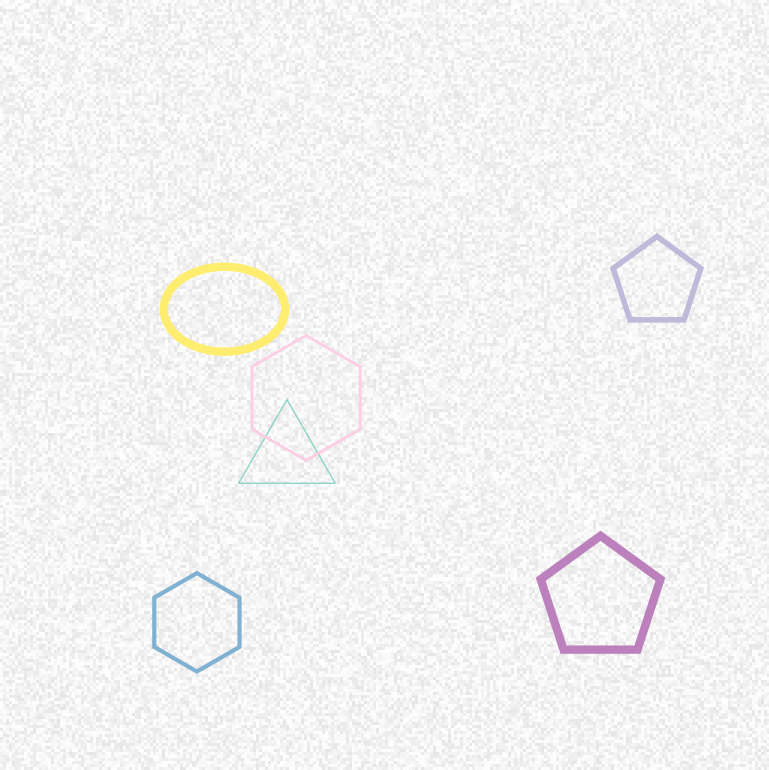[{"shape": "triangle", "thickness": 0.5, "radius": 0.36, "center": [0.373, 0.409]}, {"shape": "pentagon", "thickness": 2, "radius": 0.3, "center": [0.853, 0.633]}, {"shape": "hexagon", "thickness": 1.5, "radius": 0.32, "center": [0.256, 0.192]}, {"shape": "hexagon", "thickness": 1, "radius": 0.41, "center": [0.397, 0.483]}, {"shape": "pentagon", "thickness": 3, "radius": 0.41, "center": [0.78, 0.222]}, {"shape": "oval", "thickness": 3, "radius": 0.39, "center": [0.292, 0.598]}]